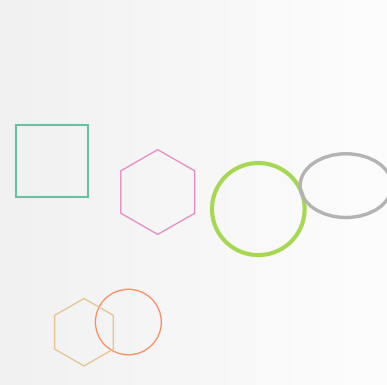[{"shape": "square", "thickness": 1.5, "radius": 0.46, "center": [0.135, 0.582]}, {"shape": "circle", "thickness": 1, "radius": 0.43, "center": [0.331, 0.164]}, {"shape": "hexagon", "thickness": 1, "radius": 0.55, "center": [0.407, 0.501]}, {"shape": "circle", "thickness": 3, "radius": 0.6, "center": [0.667, 0.457]}, {"shape": "hexagon", "thickness": 1, "radius": 0.44, "center": [0.217, 0.137]}, {"shape": "oval", "thickness": 2.5, "radius": 0.59, "center": [0.893, 0.518]}]